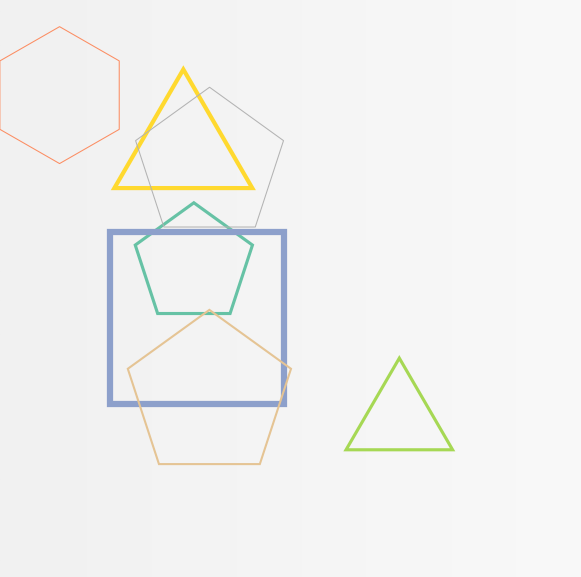[{"shape": "pentagon", "thickness": 1.5, "radius": 0.53, "center": [0.334, 0.542]}, {"shape": "hexagon", "thickness": 0.5, "radius": 0.59, "center": [0.102, 0.834]}, {"shape": "square", "thickness": 3, "radius": 0.75, "center": [0.339, 0.449]}, {"shape": "triangle", "thickness": 1.5, "radius": 0.53, "center": [0.687, 0.273]}, {"shape": "triangle", "thickness": 2, "radius": 0.68, "center": [0.315, 0.742]}, {"shape": "pentagon", "thickness": 1, "radius": 0.74, "center": [0.36, 0.315]}, {"shape": "pentagon", "thickness": 0.5, "radius": 0.67, "center": [0.361, 0.714]}]